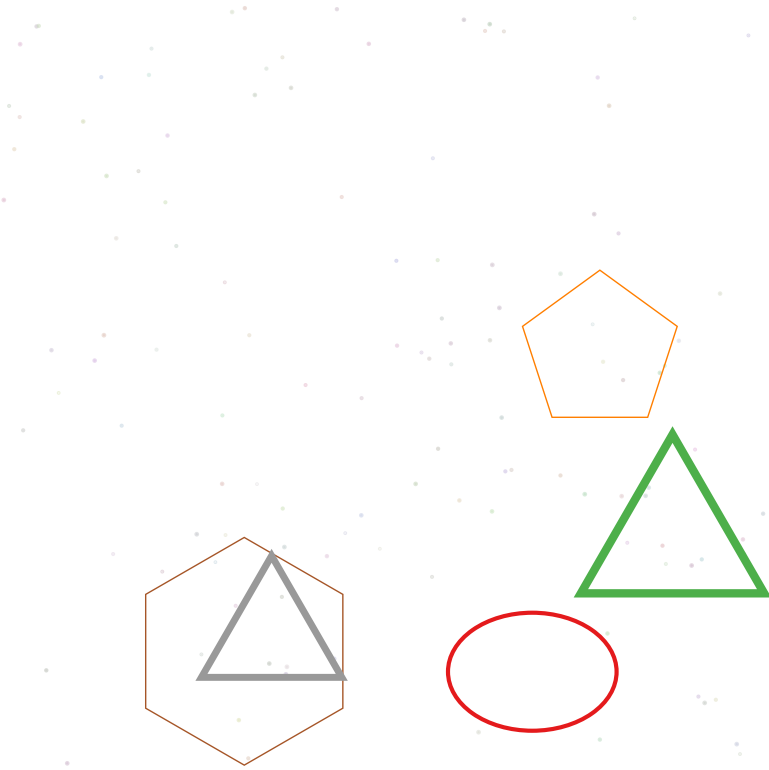[{"shape": "oval", "thickness": 1.5, "radius": 0.55, "center": [0.691, 0.128]}, {"shape": "triangle", "thickness": 3, "radius": 0.69, "center": [0.873, 0.298]}, {"shape": "pentagon", "thickness": 0.5, "radius": 0.53, "center": [0.779, 0.543]}, {"shape": "hexagon", "thickness": 0.5, "radius": 0.74, "center": [0.317, 0.154]}, {"shape": "triangle", "thickness": 2.5, "radius": 0.53, "center": [0.353, 0.173]}]